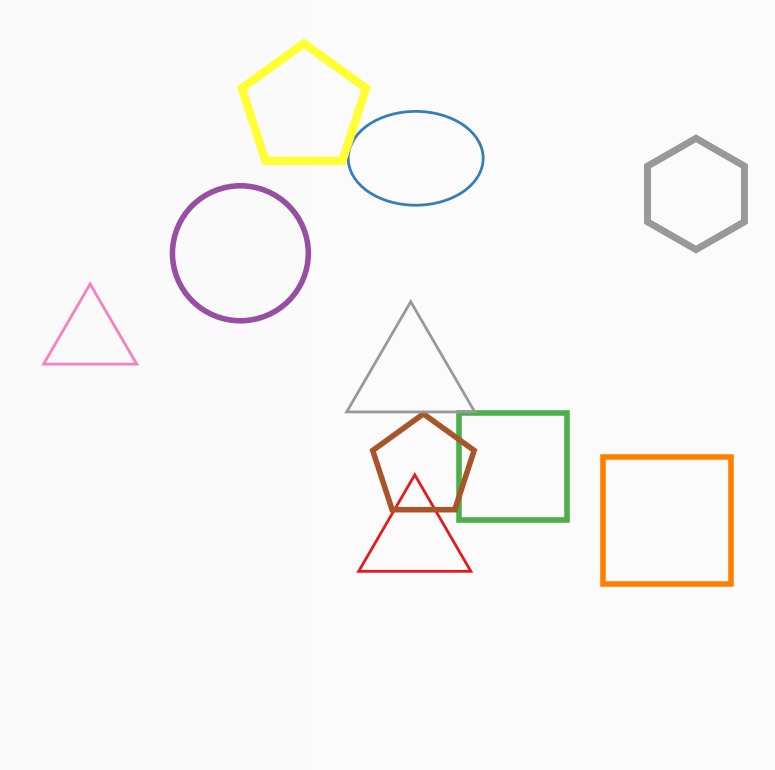[{"shape": "triangle", "thickness": 1, "radius": 0.42, "center": [0.535, 0.3]}, {"shape": "oval", "thickness": 1, "radius": 0.44, "center": [0.536, 0.794]}, {"shape": "square", "thickness": 2, "radius": 0.35, "center": [0.662, 0.394]}, {"shape": "circle", "thickness": 2, "radius": 0.44, "center": [0.31, 0.671]}, {"shape": "square", "thickness": 2, "radius": 0.41, "center": [0.861, 0.324]}, {"shape": "pentagon", "thickness": 3, "radius": 0.42, "center": [0.392, 0.859]}, {"shape": "pentagon", "thickness": 2, "radius": 0.34, "center": [0.546, 0.394]}, {"shape": "triangle", "thickness": 1, "radius": 0.35, "center": [0.116, 0.562]}, {"shape": "hexagon", "thickness": 2.5, "radius": 0.36, "center": [0.898, 0.748]}, {"shape": "triangle", "thickness": 1, "radius": 0.48, "center": [0.53, 0.513]}]